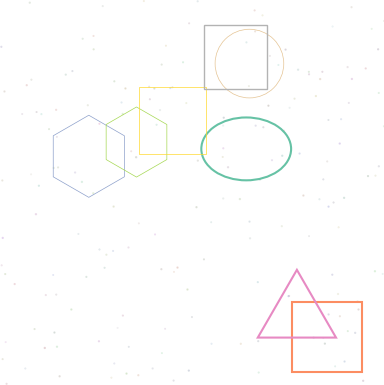[{"shape": "oval", "thickness": 1.5, "radius": 0.58, "center": [0.64, 0.613]}, {"shape": "square", "thickness": 1.5, "radius": 0.45, "center": [0.849, 0.124]}, {"shape": "hexagon", "thickness": 0.5, "radius": 0.53, "center": [0.231, 0.594]}, {"shape": "triangle", "thickness": 1.5, "radius": 0.59, "center": [0.771, 0.182]}, {"shape": "hexagon", "thickness": 0.5, "radius": 0.46, "center": [0.355, 0.631]}, {"shape": "square", "thickness": 0.5, "radius": 0.43, "center": [0.448, 0.686]}, {"shape": "circle", "thickness": 0.5, "radius": 0.45, "center": [0.648, 0.835]}, {"shape": "square", "thickness": 1, "radius": 0.41, "center": [0.611, 0.853]}]